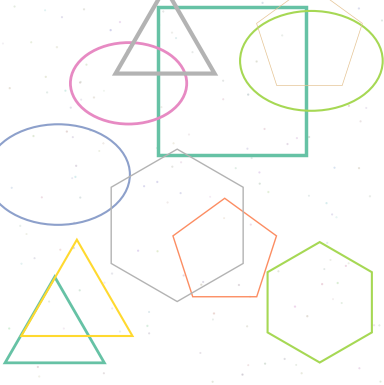[{"shape": "square", "thickness": 2.5, "radius": 0.96, "center": [0.603, 0.789]}, {"shape": "triangle", "thickness": 2, "radius": 0.74, "center": [0.142, 0.132]}, {"shape": "pentagon", "thickness": 1, "radius": 0.71, "center": [0.584, 0.344]}, {"shape": "oval", "thickness": 1.5, "radius": 0.93, "center": [0.151, 0.547]}, {"shape": "oval", "thickness": 2, "radius": 0.76, "center": [0.334, 0.784]}, {"shape": "hexagon", "thickness": 1.5, "radius": 0.78, "center": [0.83, 0.215]}, {"shape": "oval", "thickness": 1.5, "radius": 0.93, "center": [0.809, 0.842]}, {"shape": "triangle", "thickness": 1.5, "radius": 0.83, "center": [0.2, 0.211]}, {"shape": "pentagon", "thickness": 0.5, "radius": 0.72, "center": [0.804, 0.895]}, {"shape": "triangle", "thickness": 3, "radius": 0.74, "center": [0.429, 0.883]}, {"shape": "hexagon", "thickness": 1, "radius": 0.99, "center": [0.46, 0.415]}]